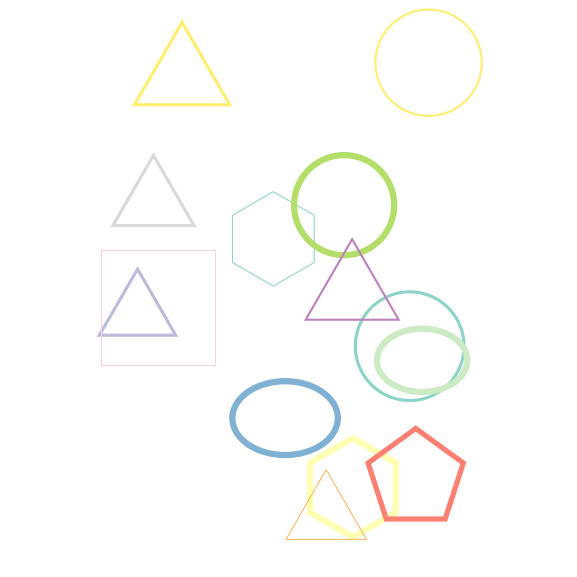[{"shape": "hexagon", "thickness": 0.5, "radius": 0.41, "center": [0.473, 0.585]}, {"shape": "circle", "thickness": 1.5, "radius": 0.47, "center": [0.709, 0.4]}, {"shape": "hexagon", "thickness": 3, "radius": 0.43, "center": [0.611, 0.155]}, {"shape": "triangle", "thickness": 1.5, "radius": 0.38, "center": [0.238, 0.457]}, {"shape": "pentagon", "thickness": 2.5, "radius": 0.43, "center": [0.72, 0.171]}, {"shape": "oval", "thickness": 3, "radius": 0.46, "center": [0.494, 0.275]}, {"shape": "triangle", "thickness": 0.5, "radius": 0.4, "center": [0.565, 0.105]}, {"shape": "circle", "thickness": 3, "radius": 0.43, "center": [0.596, 0.644]}, {"shape": "square", "thickness": 0.5, "radius": 0.5, "center": [0.274, 0.467]}, {"shape": "triangle", "thickness": 1.5, "radius": 0.41, "center": [0.266, 0.649]}, {"shape": "triangle", "thickness": 1, "radius": 0.46, "center": [0.61, 0.492]}, {"shape": "oval", "thickness": 3, "radius": 0.39, "center": [0.731, 0.375]}, {"shape": "circle", "thickness": 1, "radius": 0.46, "center": [0.742, 0.891]}, {"shape": "triangle", "thickness": 1.5, "radius": 0.48, "center": [0.315, 0.865]}]